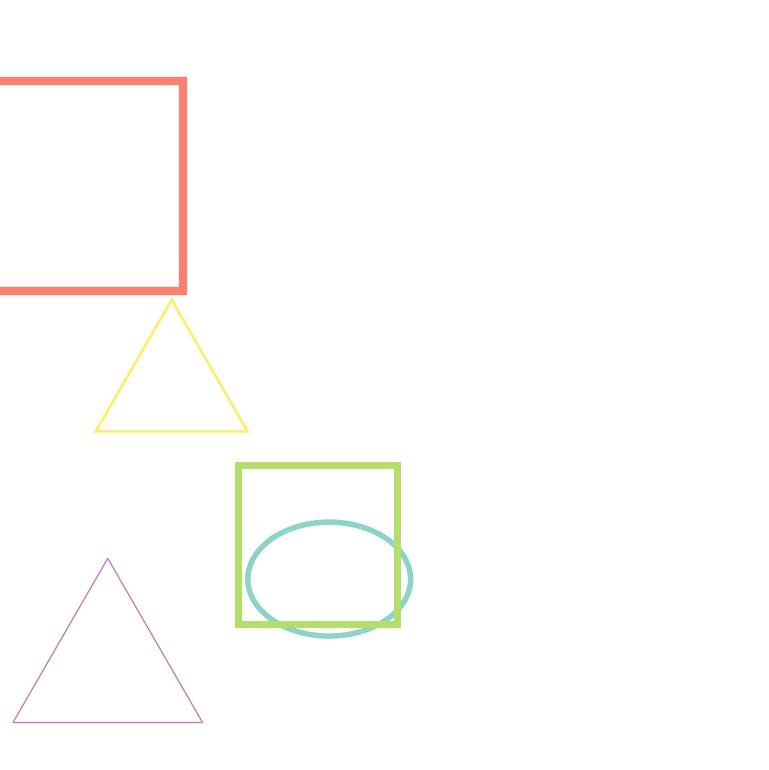[{"shape": "oval", "thickness": 2, "radius": 0.53, "center": [0.428, 0.248]}, {"shape": "square", "thickness": 3, "radius": 0.68, "center": [0.101, 0.759]}, {"shape": "square", "thickness": 2.5, "radius": 0.52, "center": [0.412, 0.293]}, {"shape": "triangle", "thickness": 0.5, "radius": 0.71, "center": [0.14, 0.133]}, {"shape": "triangle", "thickness": 1, "radius": 0.57, "center": [0.223, 0.497]}]